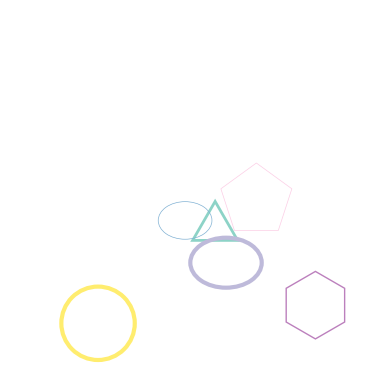[{"shape": "triangle", "thickness": 2, "radius": 0.34, "center": [0.559, 0.409]}, {"shape": "oval", "thickness": 3, "radius": 0.46, "center": [0.587, 0.318]}, {"shape": "oval", "thickness": 0.5, "radius": 0.35, "center": [0.481, 0.427]}, {"shape": "pentagon", "thickness": 0.5, "radius": 0.48, "center": [0.666, 0.48]}, {"shape": "hexagon", "thickness": 1, "radius": 0.44, "center": [0.819, 0.207]}, {"shape": "circle", "thickness": 3, "radius": 0.48, "center": [0.255, 0.16]}]